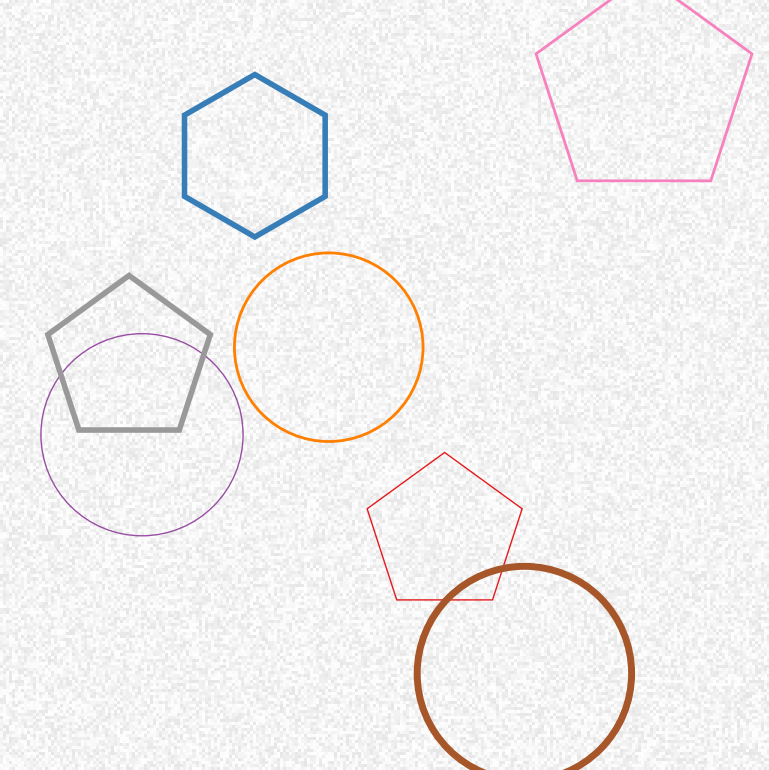[{"shape": "pentagon", "thickness": 0.5, "radius": 0.53, "center": [0.577, 0.307]}, {"shape": "hexagon", "thickness": 2, "radius": 0.53, "center": [0.331, 0.798]}, {"shape": "circle", "thickness": 0.5, "radius": 0.66, "center": [0.184, 0.435]}, {"shape": "circle", "thickness": 1, "radius": 0.61, "center": [0.427, 0.549]}, {"shape": "circle", "thickness": 2.5, "radius": 0.7, "center": [0.681, 0.125]}, {"shape": "pentagon", "thickness": 1, "radius": 0.74, "center": [0.836, 0.884]}, {"shape": "pentagon", "thickness": 2, "radius": 0.55, "center": [0.168, 0.531]}]